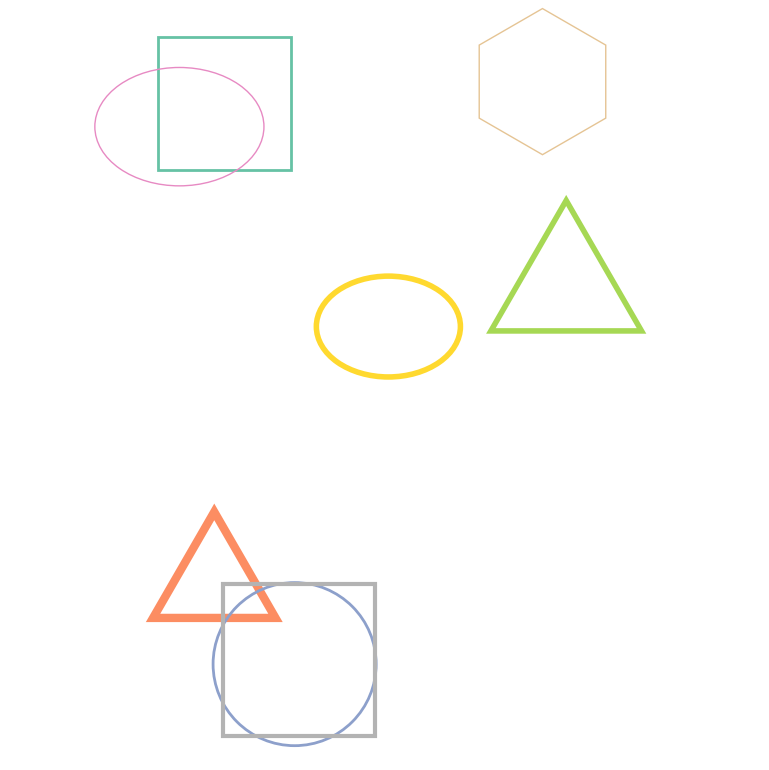[{"shape": "square", "thickness": 1, "radius": 0.43, "center": [0.292, 0.865]}, {"shape": "triangle", "thickness": 3, "radius": 0.46, "center": [0.278, 0.243]}, {"shape": "circle", "thickness": 1, "radius": 0.53, "center": [0.383, 0.137]}, {"shape": "oval", "thickness": 0.5, "radius": 0.55, "center": [0.233, 0.836]}, {"shape": "triangle", "thickness": 2, "radius": 0.56, "center": [0.735, 0.627]}, {"shape": "oval", "thickness": 2, "radius": 0.47, "center": [0.504, 0.576]}, {"shape": "hexagon", "thickness": 0.5, "radius": 0.47, "center": [0.705, 0.894]}, {"shape": "square", "thickness": 1.5, "radius": 0.49, "center": [0.389, 0.143]}]